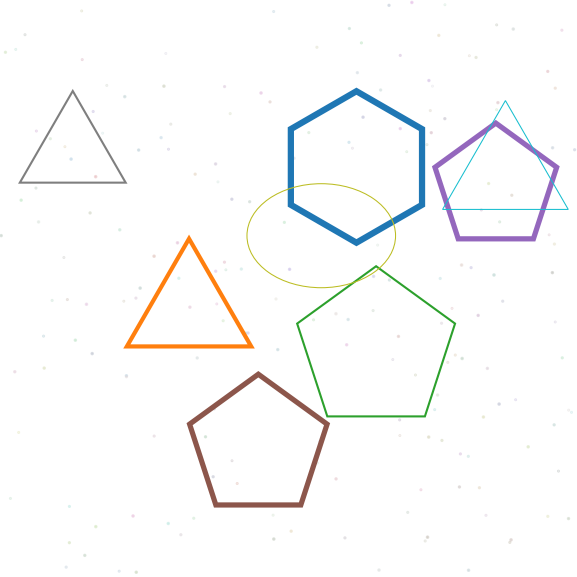[{"shape": "hexagon", "thickness": 3, "radius": 0.66, "center": [0.617, 0.71]}, {"shape": "triangle", "thickness": 2, "radius": 0.62, "center": [0.327, 0.461]}, {"shape": "pentagon", "thickness": 1, "radius": 0.72, "center": [0.651, 0.394]}, {"shape": "pentagon", "thickness": 2.5, "radius": 0.55, "center": [0.859, 0.675]}, {"shape": "pentagon", "thickness": 2.5, "radius": 0.63, "center": [0.447, 0.226]}, {"shape": "triangle", "thickness": 1, "radius": 0.53, "center": [0.126, 0.736]}, {"shape": "oval", "thickness": 0.5, "radius": 0.64, "center": [0.556, 0.591]}, {"shape": "triangle", "thickness": 0.5, "radius": 0.63, "center": [0.875, 0.699]}]